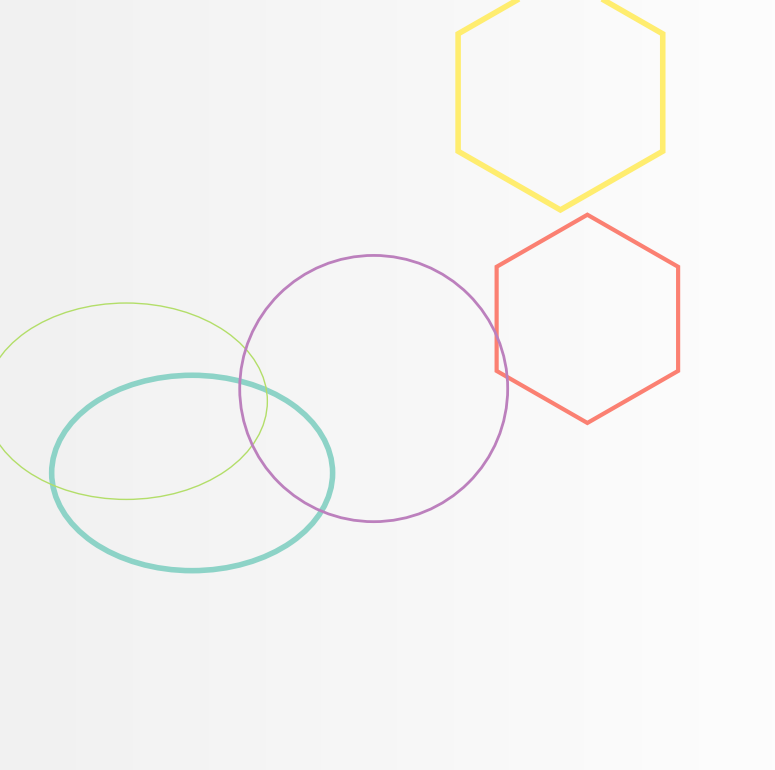[{"shape": "oval", "thickness": 2, "radius": 0.91, "center": [0.248, 0.386]}, {"shape": "hexagon", "thickness": 1.5, "radius": 0.68, "center": [0.758, 0.586]}, {"shape": "oval", "thickness": 0.5, "radius": 0.91, "center": [0.163, 0.479]}, {"shape": "circle", "thickness": 1, "radius": 0.86, "center": [0.482, 0.495]}, {"shape": "hexagon", "thickness": 2, "radius": 0.76, "center": [0.723, 0.88]}]